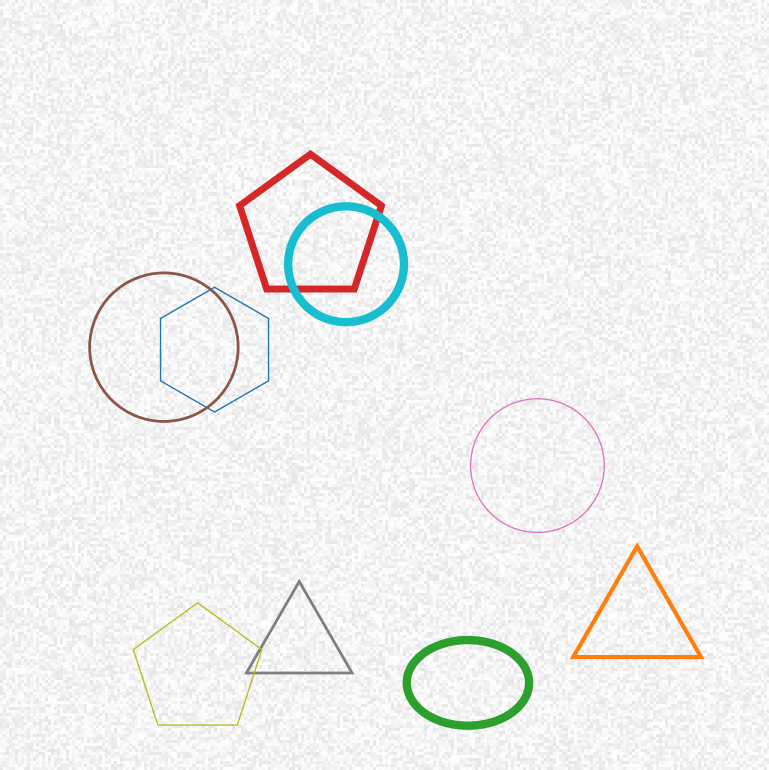[{"shape": "hexagon", "thickness": 0.5, "radius": 0.4, "center": [0.279, 0.546]}, {"shape": "triangle", "thickness": 1.5, "radius": 0.48, "center": [0.827, 0.195]}, {"shape": "oval", "thickness": 3, "radius": 0.4, "center": [0.608, 0.113]}, {"shape": "pentagon", "thickness": 2.5, "radius": 0.48, "center": [0.403, 0.703]}, {"shape": "circle", "thickness": 1, "radius": 0.48, "center": [0.213, 0.549]}, {"shape": "circle", "thickness": 0.5, "radius": 0.43, "center": [0.698, 0.395]}, {"shape": "triangle", "thickness": 1, "radius": 0.4, "center": [0.389, 0.166]}, {"shape": "pentagon", "thickness": 0.5, "radius": 0.44, "center": [0.257, 0.129]}, {"shape": "circle", "thickness": 3, "radius": 0.38, "center": [0.449, 0.657]}]